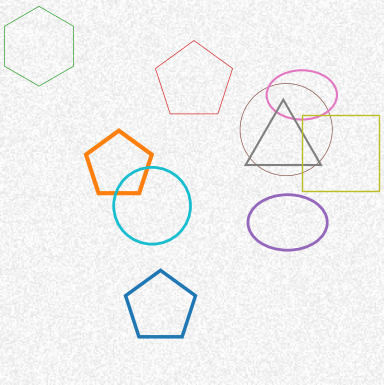[{"shape": "pentagon", "thickness": 2.5, "radius": 0.48, "center": [0.417, 0.202]}, {"shape": "pentagon", "thickness": 3, "radius": 0.45, "center": [0.309, 0.571]}, {"shape": "hexagon", "thickness": 0.5, "radius": 0.52, "center": [0.101, 0.88]}, {"shape": "pentagon", "thickness": 0.5, "radius": 0.53, "center": [0.504, 0.789]}, {"shape": "oval", "thickness": 2, "radius": 0.51, "center": [0.747, 0.422]}, {"shape": "circle", "thickness": 0.5, "radius": 0.6, "center": [0.743, 0.663]}, {"shape": "oval", "thickness": 1.5, "radius": 0.46, "center": [0.784, 0.754]}, {"shape": "triangle", "thickness": 1.5, "radius": 0.57, "center": [0.736, 0.628]}, {"shape": "square", "thickness": 1, "radius": 0.5, "center": [0.885, 0.602]}, {"shape": "circle", "thickness": 2, "radius": 0.5, "center": [0.395, 0.466]}]